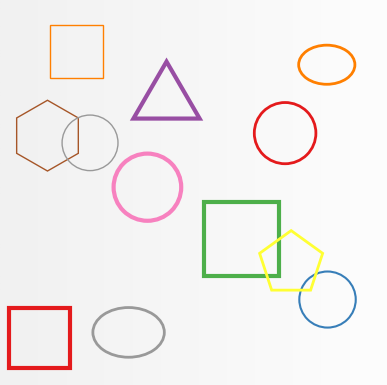[{"shape": "square", "thickness": 3, "radius": 0.39, "center": [0.102, 0.121]}, {"shape": "circle", "thickness": 2, "radius": 0.4, "center": [0.736, 0.654]}, {"shape": "circle", "thickness": 1.5, "radius": 0.36, "center": [0.845, 0.222]}, {"shape": "square", "thickness": 3, "radius": 0.49, "center": [0.624, 0.379]}, {"shape": "triangle", "thickness": 3, "radius": 0.49, "center": [0.43, 0.741]}, {"shape": "square", "thickness": 1, "radius": 0.34, "center": [0.198, 0.866]}, {"shape": "oval", "thickness": 2, "radius": 0.36, "center": [0.843, 0.832]}, {"shape": "pentagon", "thickness": 2, "radius": 0.43, "center": [0.751, 0.316]}, {"shape": "hexagon", "thickness": 1, "radius": 0.46, "center": [0.123, 0.648]}, {"shape": "circle", "thickness": 3, "radius": 0.44, "center": [0.38, 0.514]}, {"shape": "circle", "thickness": 1, "radius": 0.36, "center": [0.232, 0.629]}, {"shape": "oval", "thickness": 2, "radius": 0.46, "center": [0.332, 0.137]}]